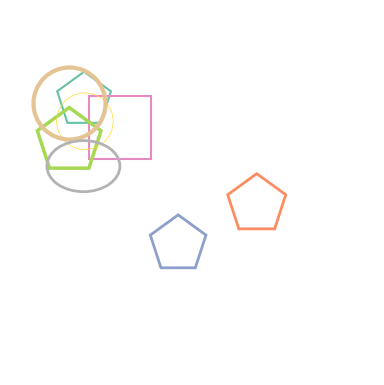[{"shape": "pentagon", "thickness": 1.5, "radius": 0.37, "center": [0.218, 0.74]}, {"shape": "pentagon", "thickness": 2, "radius": 0.4, "center": [0.667, 0.47]}, {"shape": "pentagon", "thickness": 2, "radius": 0.38, "center": [0.463, 0.366]}, {"shape": "square", "thickness": 1.5, "radius": 0.41, "center": [0.312, 0.669]}, {"shape": "pentagon", "thickness": 2.5, "radius": 0.43, "center": [0.18, 0.634]}, {"shape": "circle", "thickness": 0.5, "radius": 0.37, "center": [0.221, 0.685]}, {"shape": "circle", "thickness": 3, "radius": 0.47, "center": [0.18, 0.731]}, {"shape": "oval", "thickness": 2, "radius": 0.47, "center": [0.217, 0.568]}]